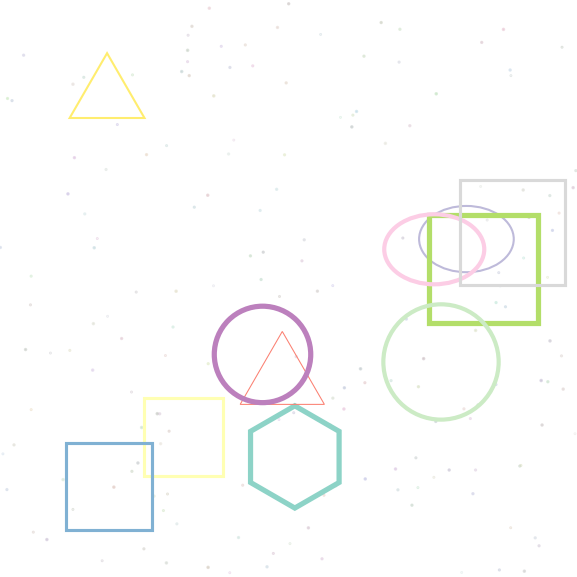[{"shape": "hexagon", "thickness": 2.5, "radius": 0.44, "center": [0.511, 0.208]}, {"shape": "square", "thickness": 1.5, "radius": 0.34, "center": [0.318, 0.243]}, {"shape": "oval", "thickness": 1, "radius": 0.41, "center": [0.808, 0.585]}, {"shape": "triangle", "thickness": 0.5, "radius": 0.42, "center": [0.489, 0.341]}, {"shape": "square", "thickness": 1.5, "radius": 0.37, "center": [0.189, 0.157]}, {"shape": "square", "thickness": 2.5, "radius": 0.47, "center": [0.837, 0.533]}, {"shape": "oval", "thickness": 2, "radius": 0.43, "center": [0.752, 0.567]}, {"shape": "square", "thickness": 1.5, "radius": 0.45, "center": [0.887, 0.596]}, {"shape": "circle", "thickness": 2.5, "radius": 0.42, "center": [0.455, 0.385]}, {"shape": "circle", "thickness": 2, "radius": 0.5, "center": [0.764, 0.372]}, {"shape": "triangle", "thickness": 1, "radius": 0.37, "center": [0.185, 0.832]}]